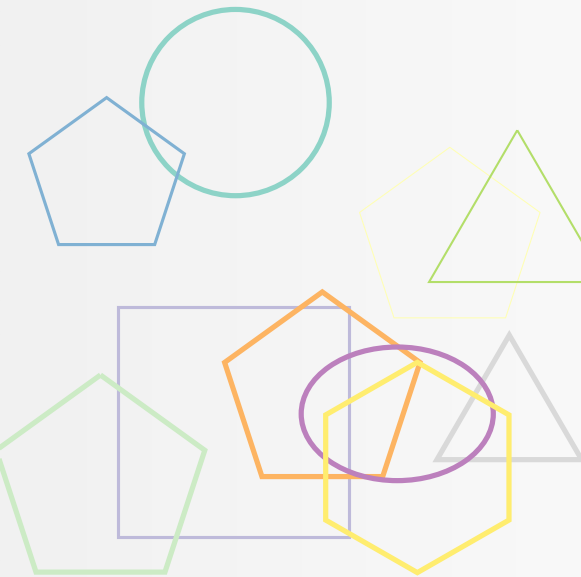[{"shape": "circle", "thickness": 2.5, "radius": 0.81, "center": [0.405, 0.822]}, {"shape": "pentagon", "thickness": 0.5, "radius": 0.82, "center": [0.774, 0.581]}, {"shape": "square", "thickness": 1.5, "radius": 1.0, "center": [0.402, 0.268]}, {"shape": "pentagon", "thickness": 1.5, "radius": 0.7, "center": [0.183, 0.689]}, {"shape": "pentagon", "thickness": 2.5, "radius": 0.88, "center": [0.555, 0.317]}, {"shape": "triangle", "thickness": 1, "radius": 0.88, "center": [0.89, 0.598]}, {"shape": "triangle", "thickness": 2.5, "radius": 0.72, "center": [0.876, 0.275]}, {"shape": "oval", "thickness": 2.5, "radius": 0.83, "center": [0.683, 0.283]}, {"shape": "pentagon", "thickness": 2.5, "radius": 0.94, "center": [0.173, 0.161]}, {"shape": "hexagon", "thickness": 2.5, "radius": 0.91, "center": [0.718, 0.19]}]